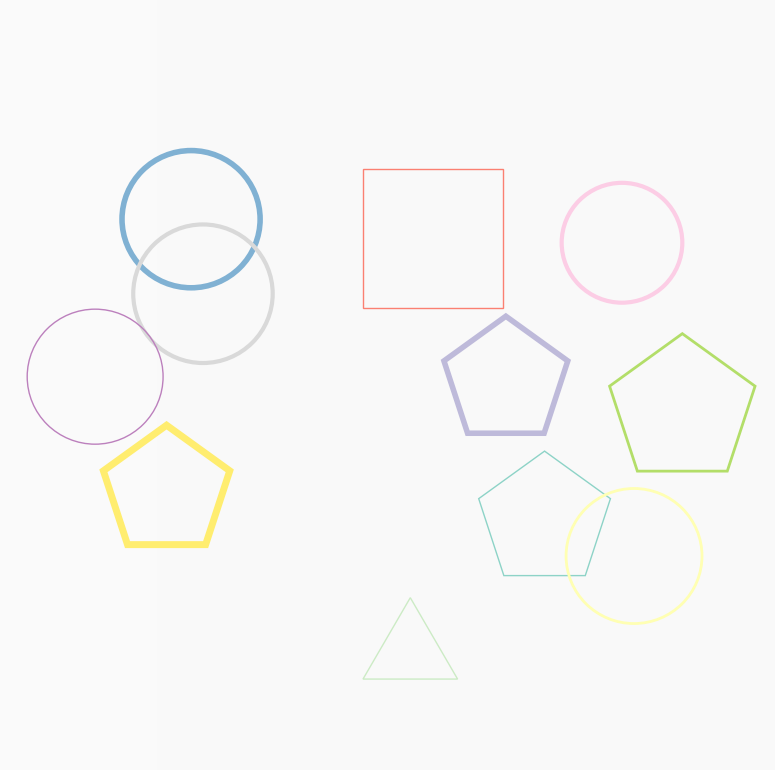[{"shape": "pentagon", "thickness": 0.5, "radius": 0.45, "center": [0.703, 0.325]}, {"shape": "circle", "thickness": 1, "radius": 0.44, "center": [0.818, 0.278]}, {"shape": "pentagon", "thickness": 2, "radius": 0.42, "center": [0.653, 0.505]}, {"shape": "square", "thickness": 0.5, "radius": 0.45, "center": [0.558, 0.69]}, {"shape": "circle", "thickness": 2, "radius": 0.45, "center": [0.247, 0.715]}, {"shape": "pentagon", "thickness": 1, "radius": 0.49, "center": [0.88, 0.468]}, {"shape": "circle", "thickness": 1.5, "radius": 0.39, "center": [0.803, 0.685]}, {"shape": "circle", "thickness": 1.5, "radius": 0.45, "center": [0.262, 0.619]}, {"shape": "circle", "thickness": 0.5, "radius": 0.44, "center": [0.123, 0.511]}, {"shape": "triangle", "thickness": 0.5, "radius": 0.35, "center": [0.529, 0.153]}, {"shape": "pentagon", "thickness": 2.5, "radius": 0.43, "center": [0.215, 0.362]}]